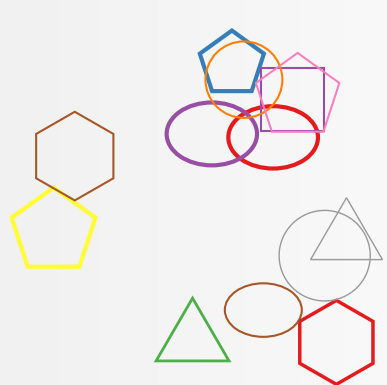[{"shape": "oval", "thickness": 3, "radius": 0.58, "center": [0.705, 0.643]}, {"shape": "hexagon", "thickness": 2.5, "radius": 0.55, "center": [0.868, 0.111]}, {"shape": "pentagon", "thickness": 3, "radius": 0.43, "center": [0.598, 0.834]}, {"shape": "triangle", "thickness": 2, "radius": 0.54, "center": [0.497, 0.117]}, {"shape": "square", "thickness": 1.5, "radius": 0.41, "center": [0.754, 0.742]}, {"shape": "oval", "thickness": 3, "radius": 0.58, "center": [0.547, 0.652]}, {"shape": "circle", "thickness": 1.5, "radius": 0.5, "center": [0.629, 0.793]}, {"shape": "pentagon", "thickness": 3, "radius": 0.57, "center": [0.138, 0.399]}, {"shape": "hexagon", "thickness": 1.5, "radius": 0.58, "center": [0.193, 0.595]}, {"shape": "oval", "thickness": 1.5, "radius": 0.5, "center": [0.68, 0.195]}, {"shape": "pentagon", "thickness": 1.5, "radius": 0.57, "center": [0.768, 0.749]}, {"shape": "circle", "thickness": 1, "radius": 0.59, "center": [0.838, 0.336]}, {"shape": "triangle", "thickness": 1, "radius": 0.54, "center": [0.894, 0.379]}]